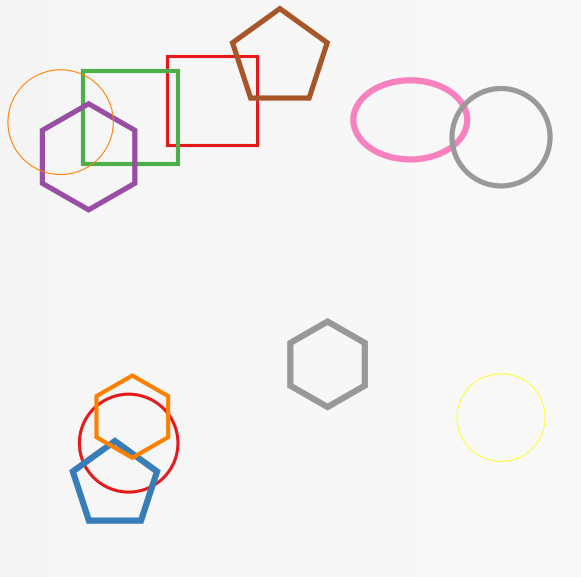[{"shape": "circle", "thickness": 1.5, "radius": 0.42, "center": [0.221, 0.232]}, {"shape": "square", "thickness": 1.5, "radius": 0.39, "center": [0.365, 0.825]}, {"shape": "pentagon", "thickness": 3, "radius": 0.38, "center": [0.198, 0.159]}, {"shape": "square", "thickness": 2, "radius": 0.41, "center": [0.224, 0.796]}, {"shape": "hexagon", "thickness": 2.5, "radius": 0.46, "center": [0.152, 0.728]}, {"shape": "hexagon", "thickness": 2, "radius": 0.36, "center": [0.228, 0.278]}, {"shape": "circle", "thickness": 0.5, "radius": 0.45, "center": [0.104, 0.788]}, {"shape": "circle", "thickness": 0.5, "radius": 0.38, "center": [0.862, 0.276]}, {"shape": "pentagon", "thickness": 2.5, "radius": 0.43, "center": [0.482, 0.899]}, {"shape": "oval", "thickness": 3, "radius": 0.49, "center": [0.706, 0.792]}, {"shape": "hexagon", "thickness": 3, "radius": 0.37, "center": [0.564, 0.368]}, {"shape": "circle", "thickness": 2.5, "radius": 0.42, "center": [0.862, 0.762]}]